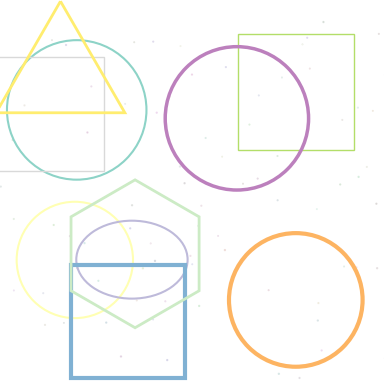[{"shape": "circle", "thickness": 1.5, "radius": 0.91, "center": [0.199, 0.714]}, {"shape": "circle", "thickness": 1.5, "radius": 0.76, "center": [0.194, 0.325]}, {"shape": "oval", "thickness": 1.5, "radius": 0.72, "center": [0.343, 0.326]}, {"shape": "square", "thickness": 3, "radius": 0.74, "center": [0.333, 0.165]}, {"shape": "circle", "thickness": 3, "radius": 0.87, "center": [0.768, 0.221]}, {"shape": "square", "thickness": 1, "radius": 0.75, "center": [0.768, 0.761]}, {"shape": "square", "thickness": 1, "radius": 0.74, "center": [0.122, 0.703]}, {"shape": "circle", "thickness": 2.5, "radius": 0.93, "center": [0.615, 0.693]}, {"shape": "hexagon", "thickness": 2, "radius": 0.96, "center": [0.351, 0.341]}, {"shape": "triangle", "thickness": 2, "radius": 0.97, "center": [0.157, 0.804]}]